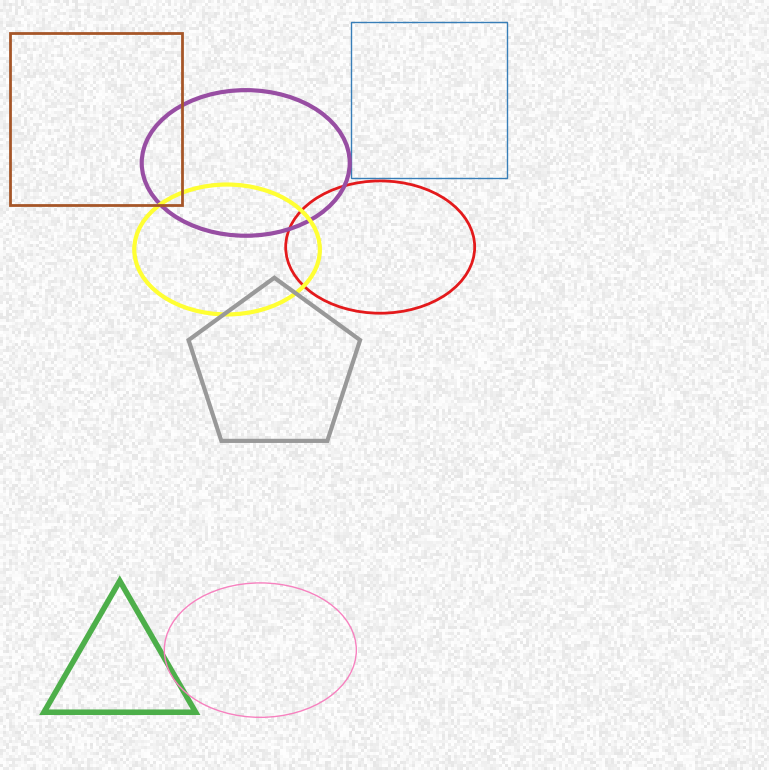[{"shape": "oval", "thickness": 1, "radius": 0.61, "center": [0.494, 0.679]}, {"shape": "square", "thickness": 0.5, "radius": 0.51, "center": [0.558, 0.87]}, {"shape": "triangle", "thickness": 2, "radius": 0.57, "center": [0.156, 0.132]}, {"shape": "oval", "thickness": 1.5, "radius": 0.68, "center": [0.319, 0.788]}, {"shape": "oval", "thickness": 1.5, "radius": 0.6, "center": [0.295, 0.676]}, {"shape": "square", "thickness": 1, "radius": 0.56, "center": [0.125, 0.846]}, {"shape": "oval", "thickness": 0.5, "radius": 0.62, "center": [0.338, 0.156]}, {"shape": "pentagon", "thickness": 1.5, "radius": 0.59, "center": [0.356, 0.522]}]